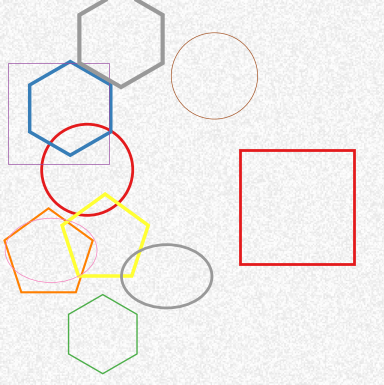[{"shape": "square", "thickness": 2, "radius": 0.74, "center": [0.772, 0.462]}, {"shape": "circle", "thickness": 2, "radius": 0.59, "center": [0.227, 0.559]}, {"shape": "hexagon", "thickness": 2.5, "radius": 0.61, "center": [0.182, 0.718]}, {"shape": "hexagon", "thickness": 1, "radius": 0.51, "center": [0.267, 0.132]}, {"shape": "square", "thickness": 0.5, "radius": 0.66, "center": [0.152, 0.706]}, {"shape": "pentagon", "thickness": 1.5, "radius": 0.6, "center": [0.126, 0.338]}, {"shape": "pentagon", "thickness": 2.5, "radius": 0.59, "center": [0.273, 0.378]}, {"shape": "circle", "thickness": 0.5, "radius": 0.56, "center": [0.557, 0.803]}, {"shape": "oval", "thickness": 0.5, "radius": 0.6, "center": [0.133, 0.35]}, {"shape": "hexagon", "thickness": 3, "radius": 0.62, "center": [0.314, 0.899]}, {"shape": "oval", "thickness": 2, "radius": 0.59, "center": [0.433, 0.282]}]